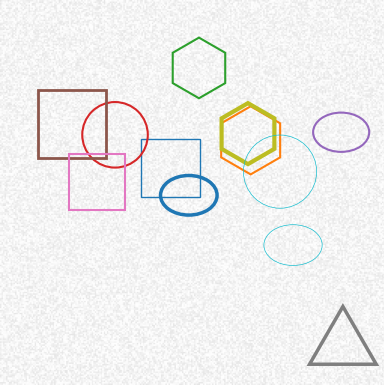[{"shape": "oval", "thickness": 2.5, "radius": 0.37, "center": [0.49, 0.493]}, {"shape": "square", "thickness": 1, "radius": 0.38, "center": [0.444, 0.563]}, {"shape": "hexagon", "thickness": 1.5, "radius": 0.44, "center": [0.651, 0.635]}, {"shape": "hexagon", "thickness": 1.5, "radius": 0.39, "center": [0.517, 0.824]}, {"shape": "circle", "thickness": 1.5, "radius": 0.43, "center": [0.299, 0.65]}, {"shape": "oval", "thickness": 1.5, "radius": 0.36, "center": [0.886, 0.657]}, {"shape": "square", "thickness": 2, "radius": 0.44, "center": [0.187, 0.678]}, {"shape": "square", "thickness": 1.5, "radius": 0.36, "center": [0.252, 0.527]}, {"shape": "triangle", "thickness": 2.5, "radius": 0.5, "center": [0.891, 0.104]}, {"shape": "hexagon", "thickness": 3, "radius": 0.4, "center": [0.644, 0.653]}, {"shape": "circle", "thickness": 0.5, "radius": 0.48, "center": [0.727, 0.554]}, {"shape": "oval", "thickness": 0.5, "radius": 0.38, "center": [0.761, 0.363]}]